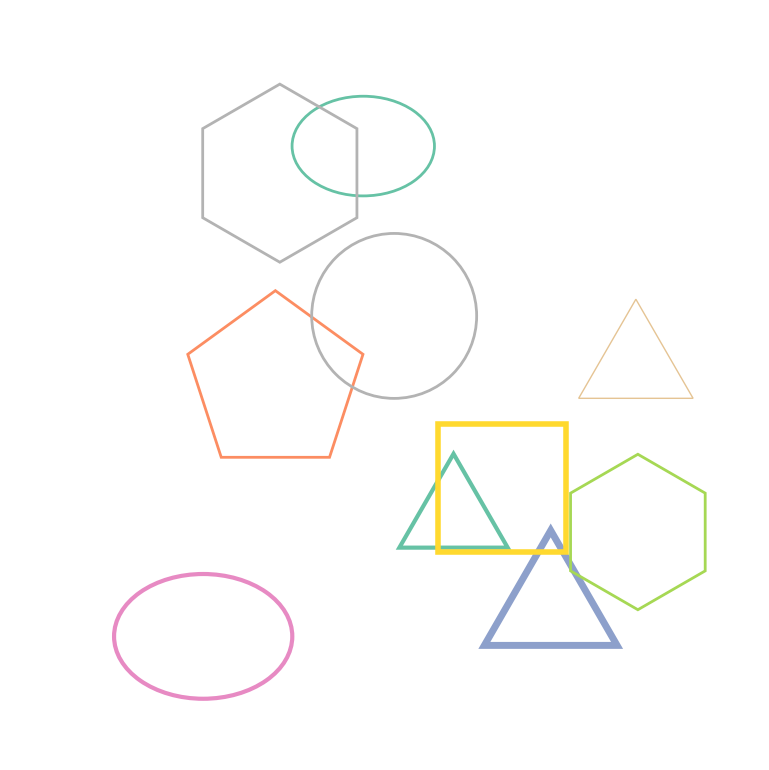[{"shape": "oval", "thickness": 1, "radius": 0.46, "center": [0.472, 0.81]}, {"shape": "triangle", "thickness": 1.5, "radius": 0.41, "center": [0.589, 0.329]}, {"shape": "pentagon", "thickness": 1, "radius": 0.6, "center": [0.358, 0.503]}, {"shape": "triangle", "thickness": 2.5, "radius": 0.5, "center": [0.715, 0.212]}, {"shape": "oval", "thickness": 1.5, "radius": 0.58, "center": [0.264, 0.174]}, {"shape": "hexagon", "thickness": 1, "radius": 0.5, "center": [0.828, 0.309]}, {"shape": "square", "thickness": 2, "radius": 0.41, "center": [0.652, 0.366]}, {"shape": "triangle", "thickness": 0.5, "radius": 0.43, "center": [0.826, 0.526]}, {"shape": "circle", "thickness": 1, "radius": 0.54, "center": [0.512, 0.59]}, {"shape": "hexagon", "thickness": 1, "radius": 0.58, "center": [0.363, 0.775]}]